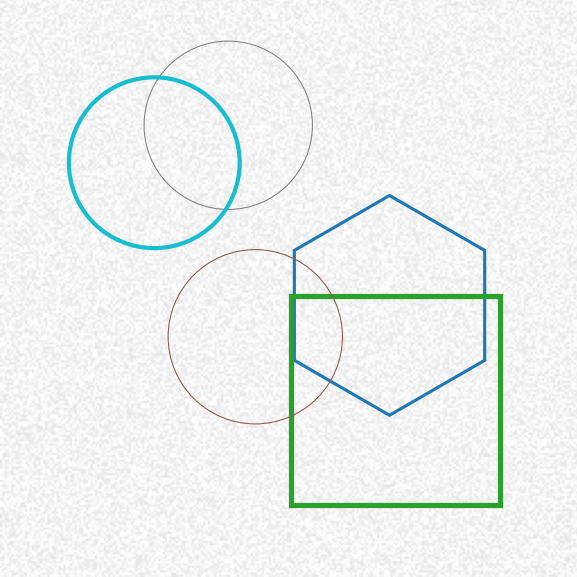[{"shape": "hexagon", "thickness": 1.5, "radius": 0.95, "center": [0.674, 0.47]}, {"shape": "square", "thickness": 2.5, "radius": 0.91, "center": [0.685, 0.305]}, {"shape": "circle", "thickness": 0.5, "radius": 0.75, "center": [0.442, 0.416]}, {"shape": "circle", "thickness": 0.5, "radius": 0.73, "center": [0.395, 0.782]}, {"shape": "circle", "thickness": 2, "radius": 0.74, "center": [0.267, 0.717]}]